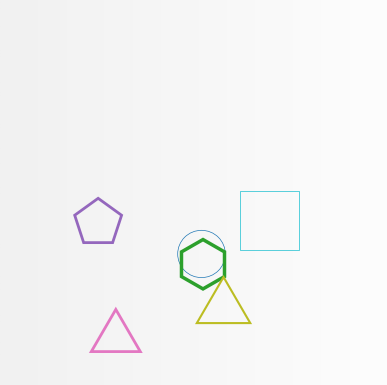[{"shape": "circle", "thickness": 0.5, "radius": 0.31, "center": [0.52, 0.34]}, {"shape": "hexagon", "thickness": 2.5, "radius": 0.32, "center": [0.524, 0.314]}, {"shape": "pentagon", "thickness": 2, "radius": 0.32, "center": [0.253, 0.421]}, {"shape": "triangle", "thickness": 2, "radius": 0.36, "center": [0.299, 0.123]}, {"shape": "triangle", "thickness": 1.5, "radius": 0.4, "center": [0.577, 0.201]}, {"shape": "square", "thickness": 0.5, "radius": 0.38, "center": [0.695, 0.427]}]